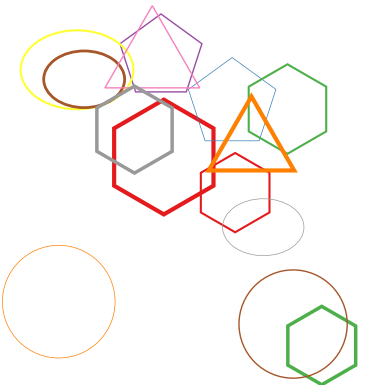[{"shape": "hexagon", "thickness": 3, "radius": 0.74, "center": [0.426, 0.592]}, {"shape": "hexagon", "thickness": 1.5, "radius": 0.51, "center": [0.611, 0.5]}, {"shape": "pentagon", "thickness": 0.5, "radius": 0.6, "center": [0.603, 0.731]}, {"shape": "hexagon", "thickness": 2.5, "radius": 0.51, "center": [0.836, 0.103]}, {"shape": "hexagon", "thickness": 1.5, "radius": 0.58, "center": [0.747, 0.717]}, {"shape": "pentagon", "thickness": 1, "radius": 0.56, "center": [0.418, 0.852]}, {"shape": "circle", "thickness": 0.5, "radius": 0.73, "center": [0.153, 0.216]}, {"shape": "triangle", "thickness": 3, "radius": 0.64, "center": [0.653, 0.621]}, {"shape": "oval", "thickness": 1.5, "radius": 0.73, "center": [0.2, 0.819]}, {"shape": "oval", "thickness": 2, "radius": 0.53, "center": [0.219, 0.794]}, {"shape": "circle", "thickness": 1, "radius": 0.7, "center": [0.761, 0.158]}, {"shape": "triangle", "thickness": 1, "radius": 0.71, "center": [0.396, 0.843]}, {"shape": "oval", "thickness": 0.5, "radius": 0.53, "center": [0.684, 0.41]}, {"shape": "hexagon", "thickness": 2.5, "radius": 0.56, "center": [0.349, 0.663]}]